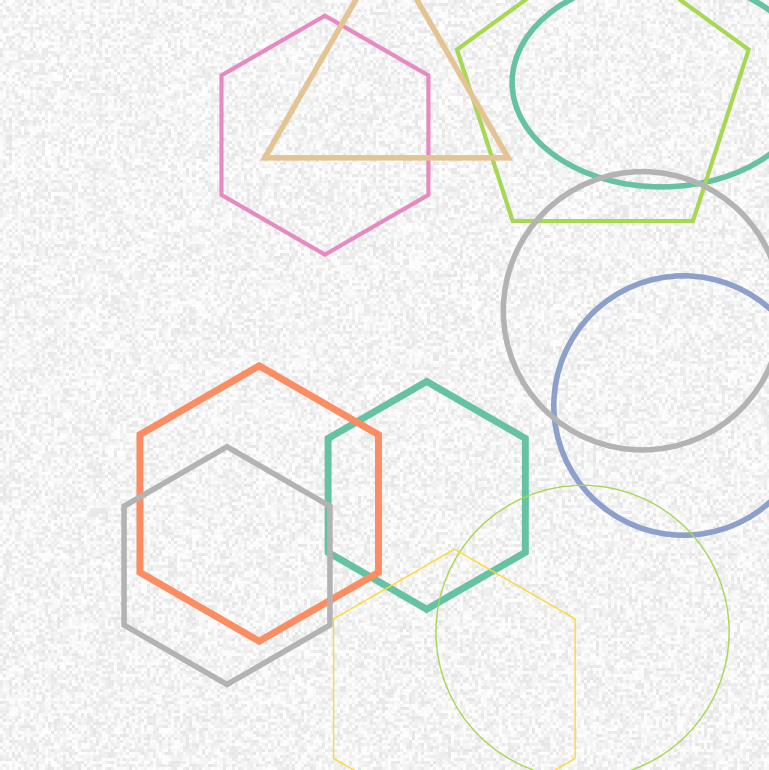[{"shape": "hexagon", "thickness": 2.5, "radius": 0.74, "center": [0.554, 0.357]}, {"shape": "oval", "thickness": 2, "radius": 0.97, "center": [0.859, 0.893]}, {"shape": "hexagon", "thickness": 2.5, "radius": 0.89, "center": [0.337, 0.346]}, {"shape": "circle", "thickness": 2, "radius": 0.84, "center": [0.888, 0.473]}, {"shape": "hexagon", "thickness": 1.5, "radius": 0.78, "center": [0.422, 0.824]}, {"shape": "pentagon", "thickness": 1.5, "radius": 1.0, "center": [0.783, 0.874]}, {"shape": "circle", "thickness": 0.5, "radius": 0.95, "center": [0.757, 0.179]}, {"shape": "hexagon", "thickness": 0.5, "radius": 0.91, "center": [0.59, 0.106]}, {"shape": "triangle", "thickness": 2, "radius": 0.91, "center": [0.502, 0.886]}, {"shape": "hexagon", "thickness": 2, "radius": 0.77, "center": [0.295, 0.265]}, {"shape": "circle", "thickness": 2, "radius": 0.9, "center": [0.834, 0.596]}]